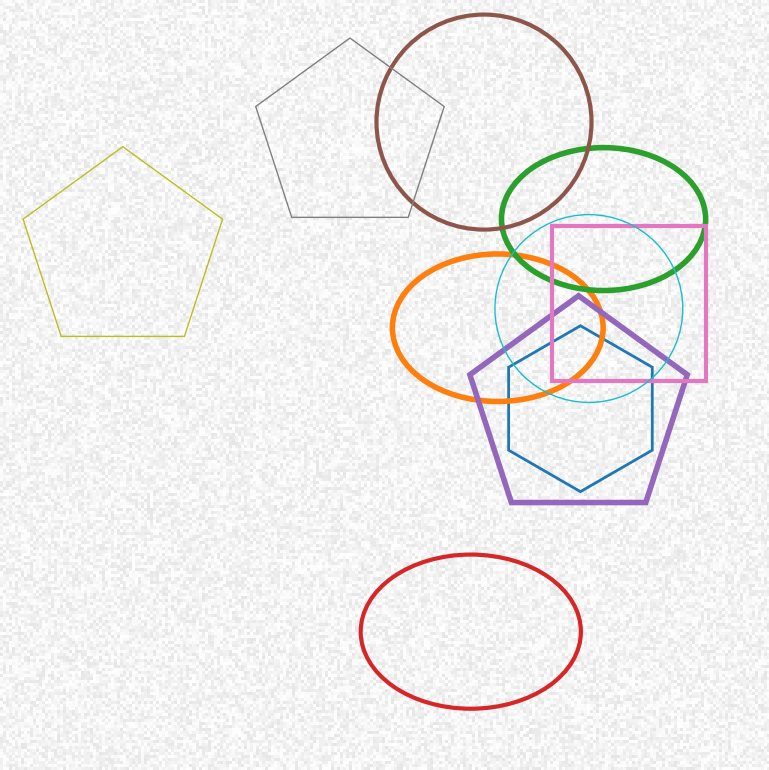[{"shape": "hexagon", "thickness": 1, "radius": 0.54, "center": [0.754, 0.469]}, {"shape": "oval", "thickness": 2, "radius": 0.68, "center": [0.646, 0.574]}, {"shape": "oval", "thickness": 2, "radius": 0.66, "center": [0.784, 0.715]}, {"shape": "oval", "thickness": 1.5, "radius": 0.72, "center": [0.611, 0.18]}, {"shape": "pentagon", "thickness": 2, "radius": 0.74, "center": [0.751, 0.467]}, {"shape": "circle", "thickness": 1.5, "radius": 0.7, "center": [0.629, 0.841]}, {"shape": "square", "thickness": 1.5, "radius": 0.5, "center": [0.817, 0.606]}, {"shape": "pentagon", "thickness": 0.5, "radius": 0.64, "center": [0.454, 0.822]}, {"shape": "pentagon", "thickness": 0.5, "radius": 0.68, "center": [0.16, 0.673]}, {"shape": "circle", "thickness": 0.5, "radius": 0.61, "center": [0.765, 0.599]}]